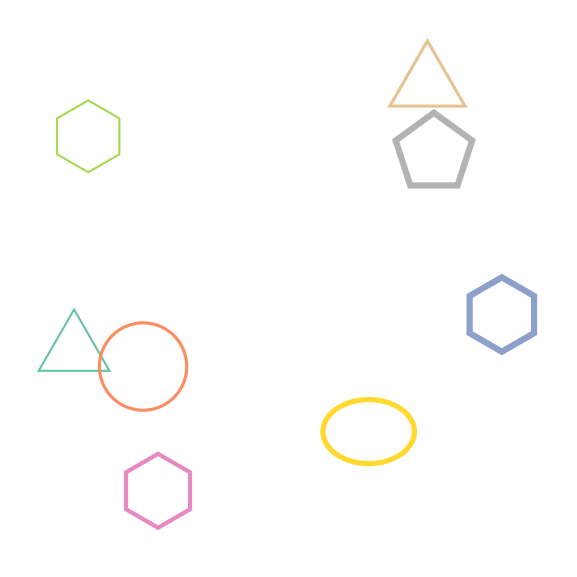[{"shape": "triangle", "thickness": 1, "radius": 0.35, "center": [0.128, 0.392]}, {"shape": "circle", "thickness": 1.5, "radius": 0.38, "center": [0.248, 0.364]}, {"shape": "hexagon", "thickness": 3, "radius": 0.32, "center": [0.869, 0.455]}, {"shape": "hexagon", "thickness": 2, "radius": 0.32, "center": [0.274, 0.149]}, {"shape": "hexagon", "thickness": 1, "radius": 0.31, "center": [0.153, 0.763]}, {"shape": "oval", "thickness": 2.5, "radius": 0.4, "center": [0.638, 0.252]}, {"shape": "triangle", "thickness": 1.5, "radius": 0.38, "center": [0.74, 0.853]}, {"shape": "pentagon", "thickness": 3, "radius": 0.35, "center": [0.751, 0.734]}]